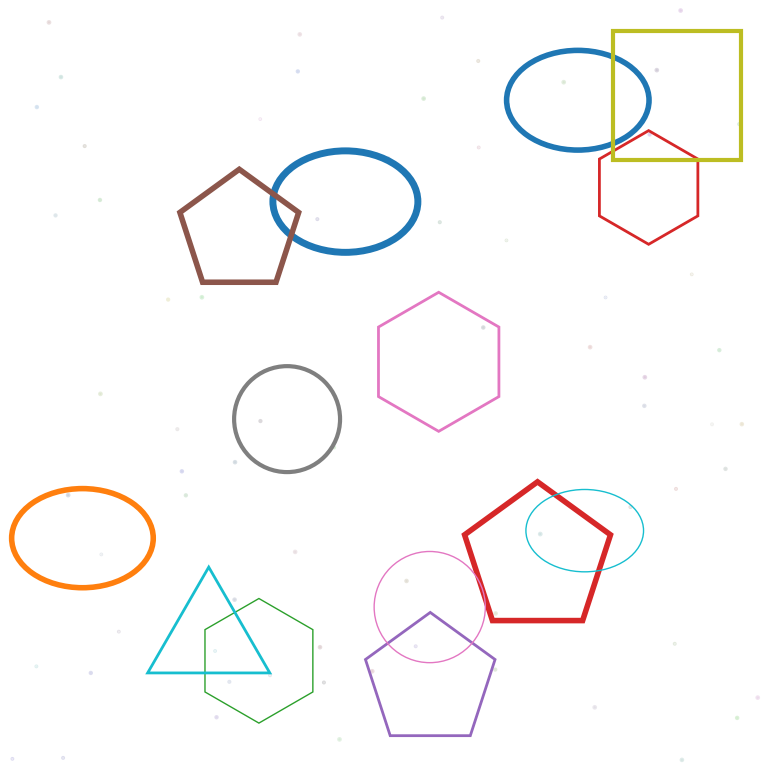[{"shape": "oval", "thickness": 2, "radius": 0.46, "center": [0.75, 0.87]}, {"shape": "oval", "thickness": 2.5, "radius": 0.47, "center": [0.449, 0.738]}, {"shape": "oval", "thickness": 2, "radius": 0.46, "center": [0.107, 0.301]}, {"shape": "hexagon", "thickness": 0.5, "radius": 0.4, "center": [0.336, 0.142]}, {"shape": "hexagon", "thickness": 1, "radius": 0.37, "center": [0.842, 0.757]}, {"shape": "pentagon", "thickness": 2, "radius": 0.5, "center": [0.698, 0.275]}, {"shape": "pentagon", "thickness": 1, "radius": 0.44, "center": [0.559, 0.116]}, {"shape": "pentagon", "thickness": 2, "radius": 0.41, "center": [0.311, 0.699]}, {"shape": "circle", "thickness": 0.5, "radius": 0.36, "center": [0.558, 0.212]}, {"shape": "hexagon", "thickness": 1, "radius": 0.45, "center": [0.57, 0.53]}, {"shape": "circle", "thickness": 1.5, "radius": 0.34, "center": [0.373, 0.456]}, {"shape": "square", "thickness": 1.5, "radius": 0.42, "center": [0.879, 0.876]}, {"shape": "oval", "thickness": 0.5, "radius": 0.38, "center": [0.759, 0.311]}, {"shape": "triangle", "thickness": 1, "radius": 0.46, "center": [0.271, 0.172]}]